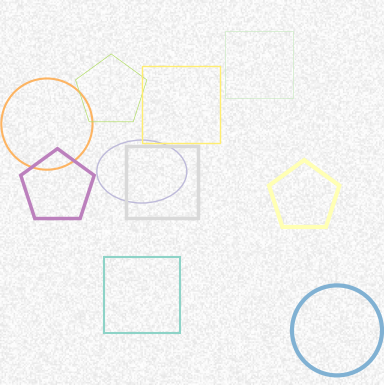[{"shape": "square", "thickness": 1.5, "radius": 0.49, "center": [0.369, 0.234]}, {"shape": "pentagon", "thickness": 3, "radius": 0.48, "center": [0.79, 0.488]}, {"shape": "oval", "thickness": 1, "radius": 0.58, "center": [0.368, 0.554]}, {"shape": "circle", "thickness": 3, "radius": 0.58, "center": [0.875, 0.142]}, {"shape": "circle", "thickness": 1.5, "radius": 0.59, "center": [0.122, 0.678]}, {"shape": "pentagon", "thickness": 0.5, "radius": 0.49, "center": [0.289, 0.762]}, {"shape": "square", "thickness": 2.5, "radius": 0.47, "center": [0.42, 0.527]}, {"shape": "pentagon", "thickness": 2.5, "radius": 0.5, "center": [0.149, 0.514]}, {"shape": "square", "thickness": 0.5, "radius": 0.44, "center": [0.673, 0.831]}, {"shape": "square", "thickness": 1, "radius": 0.51, "center": [0.47, 0.728]}]